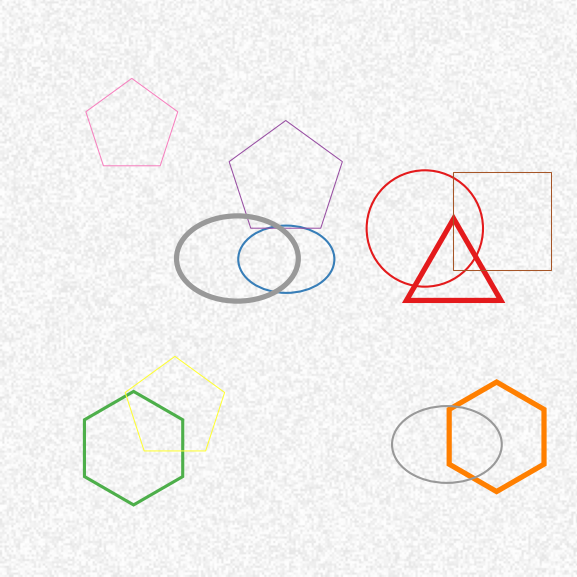[{"shape": "circle", "thickness": 1, "radius": 0.5, "center": [0.736, 0.603]}, {"shape": "triangle", "thickness": 2.5, "radius": 0.47, "center": [0.786, 0.526]}, {"shape": "oval", "thickness": 1, "radius": 0.42, "center": [0.496, 0.55]}, {"shape": "hexagon", "thickness": 1.5, "radius": 0.49, "center": [0.231, 0.223]}, {"shape": "pentagon", "thickness": 0.5, "radius": 0.52, "center": [0.495, 0.687]}, {"shape": "hexagon", "thickness": 2.5, "radius": 0.47, "center": [0.86, 0.243]}, {"shape": "pentagon", "thickness": 0.5, "radius": 0.45, "center": [0.303, 0.292]}, {"shape": "square", "thickness": 0.5, "radius": 0.42, "center": [0.869, 0.616]}, {"shape": "pentagon", "thickness": 0.5, "radius": 0.42, "center": [0.228, 0.78]}, {"shape": "oval", "thickness": 2.5, "radius": 0.53, "center": [0.411, 0.552]}, {"shape": "oval", "thickness": 1, "radius": 0.48, "center": [0.774, 0.229]}]